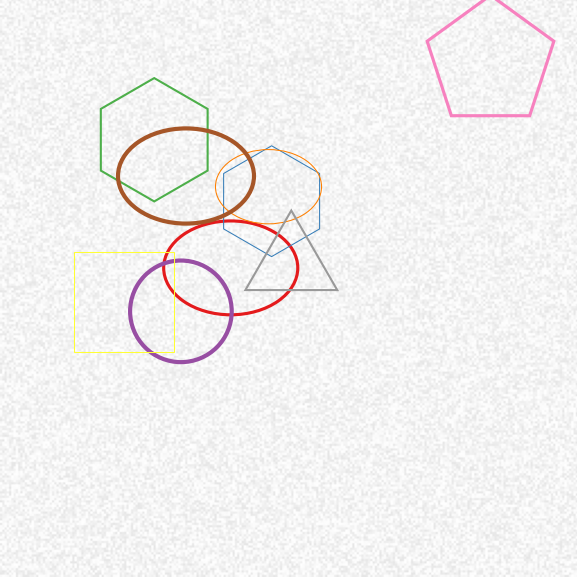[{"shape": "oval", "thickness": 1.5, "radius": 0.58, "center": [0.4, 0.535]}, {"shape": "hexagon", "thickness": 0.5, "radius": 0.48, "center": [0.47, 0.651]}, {"shape": "hexagon", "thickness": 1, "radius": 0.53, "center": [0.267, 0.757]}, {"shape": "circle", "thickness": 2, "radius": 0.44, "center": [0.313, 0.46]}, {"shape": "oval", "thickness": 0.5, "radius": 0.46, "center": [0.465, 0.676]}, {"shape": "square", "thickness": 0.5, "radius": 0.43, "center": [0.215, 0.476]}, {"shape": "oval", "thickness": 2, "radius": 0.59, "center": [0.322, 0.694]}, {"shape": "pentagon", "thickness": 1.5, "radius": 0.58, "center": [0.849, 0.892]}, {"shape": "triangle", "thickness": 1, "radius": 0.46, "center": [0.504, 0.543]}]